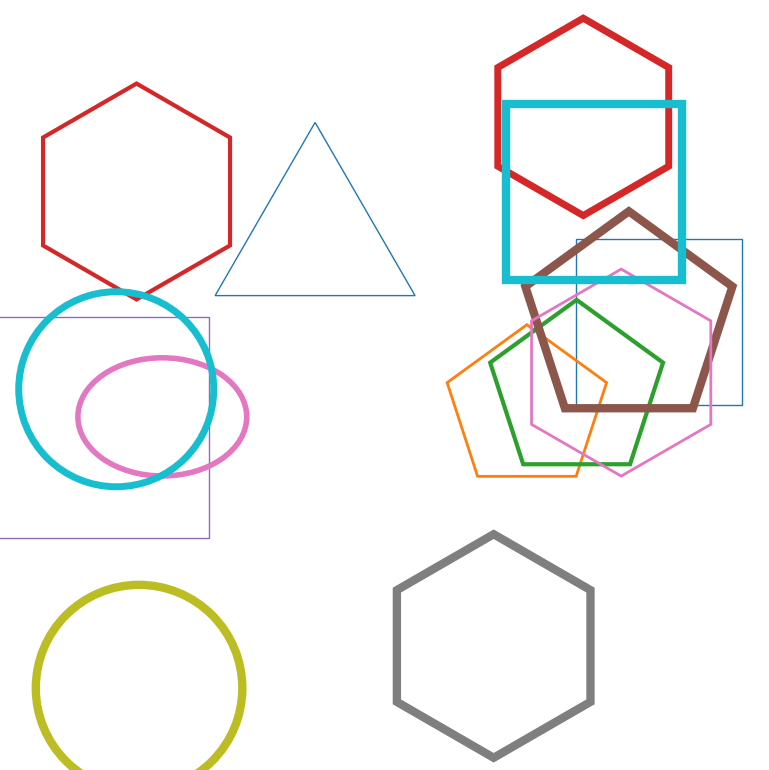[{"shape": "square", "thickness": 0.5, "radius": 0.54, "center": [0.856, 0.582]}, {"shape": "triangle", "thickness": 0.5, "radius": 0.75, "center": [0.409, 0.691]}, {"shape": "pentagon", "thickness": 1, "radius": 0.54, "center": [0.684, 0.469]}, {"shape": "pentagon", "thickness": 1.5, "radius": 0.59, "center": [0.749, 0.493]}, {"shape": "hexagon", "thickness": 1.5, "radius": 0.7, "center": [0.177, 0.751]}, {"shape": "hexagon", "thickness": 2.5, "radius": 0.64, "center": [0.757, 0.848]}, {"shape": "square", "thickness": 0.5, "radius": 0.72, "center": [0.128, 0.445]}, {"shape": "pentagon", "thickness": 3, "radius": 0.71, "center": [0.817, 0.584]}, {"shape": "oval", "thickness": 2, "radius": 0.55, "center": [0.211, 0.459]}, {"shape": "hexagon", "thickness": 1, "radius": 0.67, "center": [0.807, 0.516]}, {"shape": "hexagon", "thickness": 3, "radius": 0.73, "center": [0.641, 0.161]}, {"shape": "circle", "thickness": 3, "radius": 0.67, "center": [0.181, 0.106]}, {"shape": "circle", "thickness": 2.5, "radius": 0.63, "center": [0.151, 0.495]}, {"shape": "square", "thickness": 3, "radius": 0.57, "center": [0.772, 0.751]}]